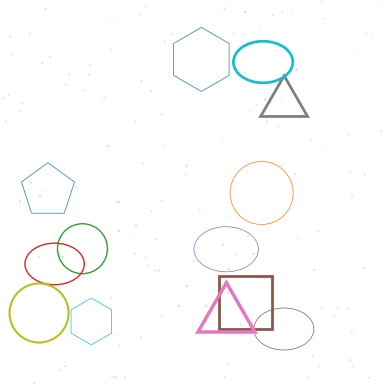[{"shape": "pentagon", "thickness": 0.5, "radius": 0.36, "center": [0.125, 0.505]}, {"shape": "hexagon", "thickness": 0.5, "radius": 0.42, "center": [0.523, 0.846]}, {"shape": "circle", "thickness": 0.5, "radius": 0.41, "center": [0.68, 0.499]}, {"shape": "circle", "thickness": 1, "radius": 0.32, "center": [0.214, 0.354]}, {"shape": "oval", "thickness": 1, "radius": 0.39, "center": [0.142, 0.314]}, {"shape": "oval", "thickness": 0.5, "radius": 0.42, "center": [0.587, 0.353]}, {"shape": "square", "thickness": 2, "radius": 0.34, "center": [0.637, 0.214]}, {"shape": "oval", "thickness": 0.5, "radius": 0.39, "center": [0.737, 0.145]}, {"shape": "triangle", "thickness": 2.5, "radius": 0.43, "center": [0.588, 0.18]}, {"shape": "triangle", "thickness": 2, "radius": 0.35, "center": [0.738, 0.733]}, {"shape": "circle", "thickness": 1.5, "radius": 0.38, "center": [0.101, 0.187]}, {"shape": "hexagon", "thickness": 0.5, "radius": 0.3, "center": [0.237, 0.165]}, {"shape": "oval", "thickness": 2, "radius": 0.39, "center": [0.683, 0.839]}]